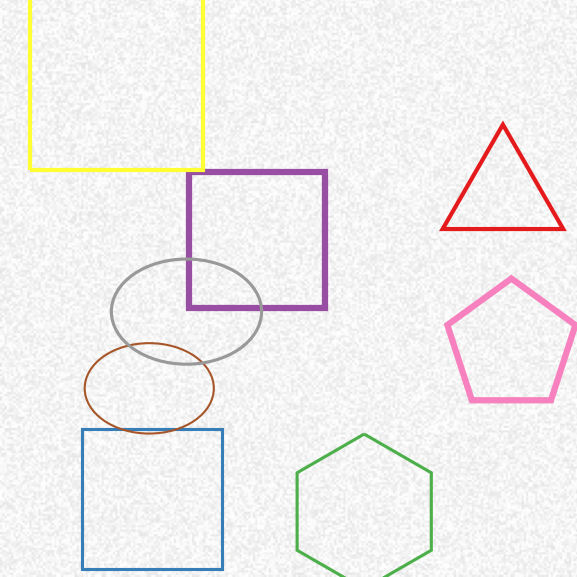[{"shape": "triangle", "thickness": 2, "radius": 0.6, "center": [0.871, 0.663]}, {"shape": "square", "thickness": 1.5, "radius": 0.61, "center": [0.263, 0.135]}, {"shape": "hexagon", "thickness": 1.5, "radius": 0.67, "center": [0.631, 0.113]}, {"shape": "square", "thickness": 3, "radius": 0.59, "center": [0.445, 0.584]}, {"shape": "square", "thickness": 2, "radius": 0.75, "center": [0.201, 0.855]}, {"shape": "oval", "thickness": 1, "radius": 0.56, "center": [0.258, 0.327]}, {"shape": "pentagon", "thickness": 3, "radius": 0.58, "center": [0.886, 0.4]}, {"shape": "oval", "thickness": 1.5, "radius": 0.65, "center": [0.323, 0.46]}]